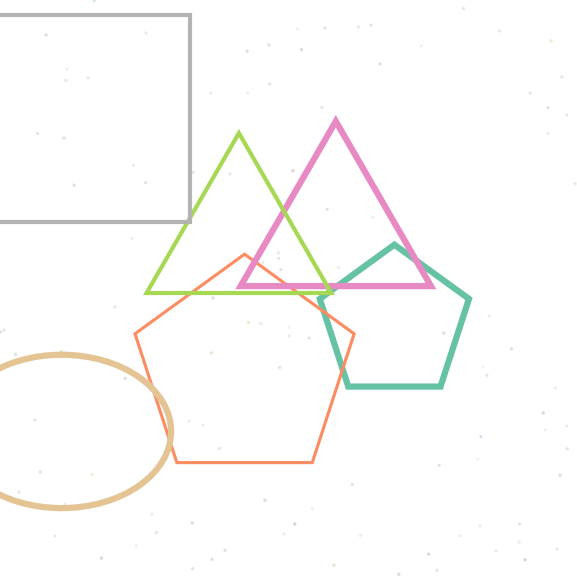[{"shape": "pentagon", "thickness": 3, "radius": 0.68, "center": [0.683, 0.44]}, {"shape": "pentagon", "thickness": 1.5, "radius": 1.0, "center": [0.424, 0.36]}, {"shape": "triangle", "thickness": 3, "radius": 0.95, "center": [0.581, 0.599]}, {"shape": "triangle", "thickness": 2, "radius": 0.92, "center": [0.414, 0.584]}, {"shape": "oval", "thickness": 3, "radius": 0.95, "center": [0.107, 0.252]}, {"shape": "square", "thickness": 2, "radius": 0.9, "center": [0.15, 0.794]}]